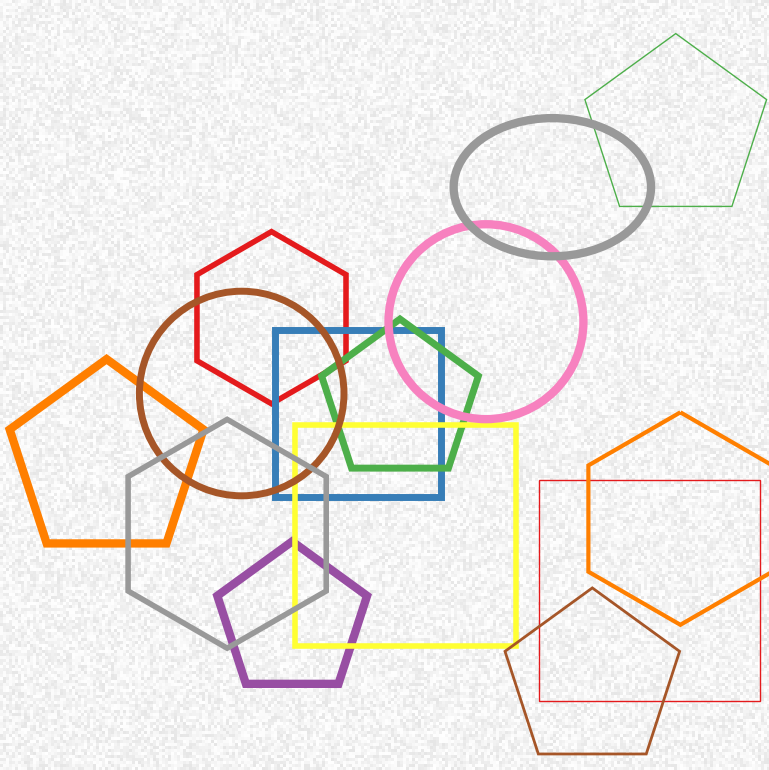[{"shape": "square", "thickness": 0.5, "radius": 0.72, "center": [0.844, 0.233]}, {"shape": "hexagon", "thickness": 2, "radius": 0.56, "center": [0.353, 0.587]}, {"shape": "square", "thickness": 2.5, "radius": 0.54, "center": [0.465, 0.463]}, {"shape": "pentagon", "thickness": 2.5, "radius": 0.54, "center": [0.519, 0.479]}, {"shape": "pentagon", "thickness": 0.5, "radius": 0.62, "center": [0.878, 0.832]}, {"shape": "pentagon", "thickness": 3, "radius": 0.51, "center": [0.379, 0.195]}, {"shape": "pentagon", "thickness": 3, "radius": 0.66, "center": [0.138, 0.401]}, {"shape": "hexagon", "thickness": 1.5, "radius": 0.69, "center": [0.884, 0.327]}, {"shape": "square", "thickness": 2, "radius": 0.72, "center": [0.527, 0.305]}, {"shape": "pentagon", "thickness": 1, "radius": 0.6, "center": [0.769, 0.117]}, {"shape": "circle", "thickness": 2.5, "radius": 0.66, "center": [0.314, 0.489]}, {"shape": "circle", "thickness": 3, "radius": 0.63, "center": [0.631, 0.582]}, {"shape": "oval", "thickness": 3, "radius": 0.64, "center": [0.717, 0.757]}, {"shape": "hexagon", "thickness": 2, "radius": 0.74, "center": [0.295, 0.307]}]